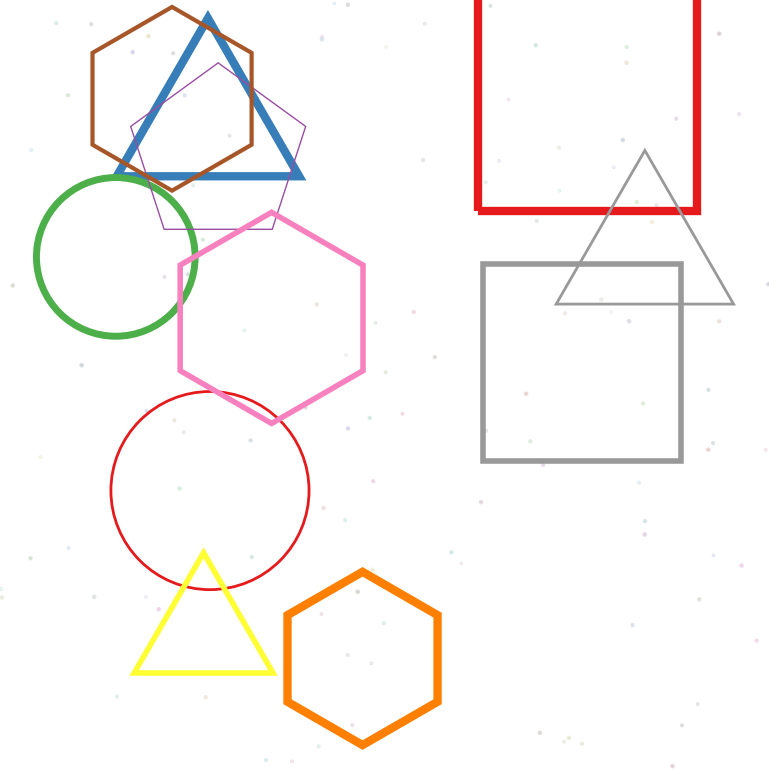[{"shape": "square", "thickness": 3, "radius": 0.71, "center": [0.763, 0.868]}, {"shape": "circle", "thickness": 1, "radius": 0.64, "center": [0.273, 0.363]}, {"shape": "triangle", "thickness": 3, "radius": 0.68, "center": [0.27, 0.839]}, {"shape": "circle", "thickness": 2.5, "radius": 0.52, "center": [0.15, 0.666]}, {"shape": "pentagon", "thickness": 0.5, "radius": 0.6, "center": [0.283, 0.799]}, {"shape": "hexagon", "thickness": 3, "radius": 0.56, "center": [0.471, 0.145]}, {"shape": "triangle", "thickness": 2, "radius": 0.52, "center": [0.264, 0.178]}, {"shape": "hexagon", "thickness": 1.5, "radius": 0.6, "center": [0.223, 0.872]}, {"shape": "hexagon", "thickness": 2, "radius": 0.69, "center": [0.353, 0.587]}, {"shape": "triangle", "thickness": 1, "radius": 0.67, "center": [0.837, 0.672]}, {"shape": "square", "thickness": 2, "radius": 0.64, "center": [0.756, 0.529]}]